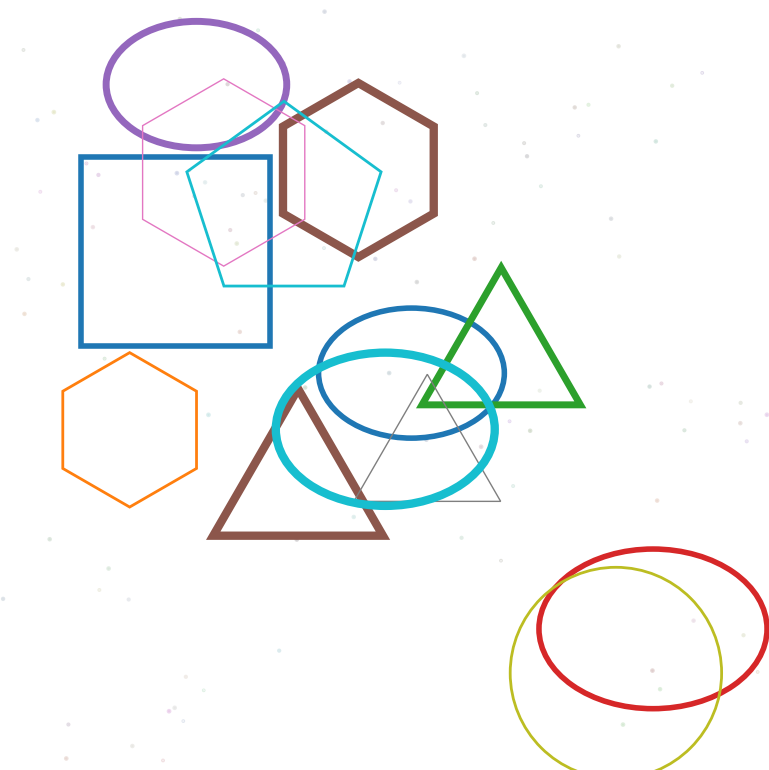[{"shape": "square", "thickness": 2, "radius": 0.61, "center": [0.227, 0.673]}, {"shape": "oval", "thickness": 2, "radius": 0.6, "center": [0.534, 0.515]}, {"shape": "hexagon", "thickness": 1, "radius": 0.5, "center": [0.168, 0.442]}, {"shape": "triangle", "thickness": 2.5, "radius": 0.59, "center": [0.651, 0.534]}, {"shape": "oval", "thickness": 2, "radius": 0.74, "center": [0.848, 0.183]}, {"shape": "oval", "thickness": 2.5, "radius": 0.59, "center": [0.255, 0.89]}, {"shape": "triangle", "thickness": 3, "radius": 0.64, "center": [0.387, 0.368]}, {"shape": "hexagon", "thickness": 3, "radius": 0.57, "center": [0.465, 0.779]}, {"shape": "hexagon", "thickness": 0.5, "radius": 0.61, "center": [0.291, 0.776]}, {"shape": "triangle", "thickness": 0.5, "radius": 0.55, "center": [0.555, 0.404]}, {"shape": "circle", "thickness": 1, "radius": 0.69, "center": [0.8, 0.126]}, {"shape": "pentagon", "thickness": 1, "radius": 0.66, "center": [0.369, 0.736]}, {"shape": "oval", "thickness": 3, "radius": 0.71, "center": [0.5, 0.443]}]